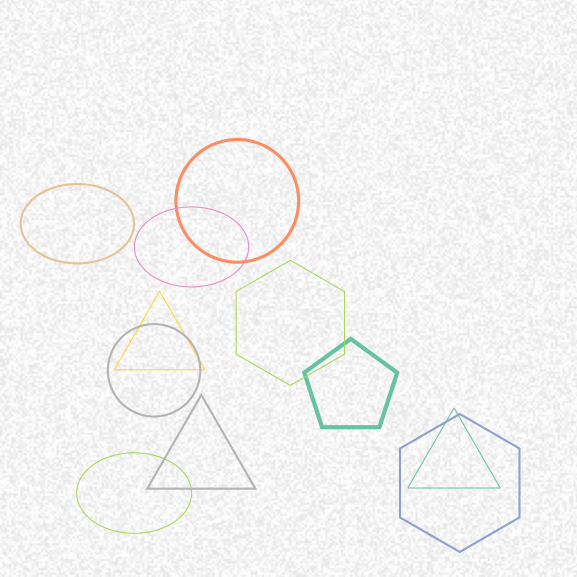[{"shape": "triangle", "thickness": 0.5, "radius": 0.46, "center": [0.786, 0.2]}, {"shape": "pentagon", "thickness": 2, "radius": 0.42, "center": [0.607, 0.328]}, {"shape": "circle", "thickness": 1.5, "radius": 0.53, "center": [0.411, 0.651]}, {"shape": "hexagon", "thickness": 1, "radius": 0.6, "center": [0.796, 0.163]}, {"shape": "oval", "thickness": 0.5, "radius": 0.49, "center": [0.332, 0.572]}, {"shape": "oval", "thickness": 0.5, "radius": 0.5, "center": [0.232, 0.145]}, {"shape": "hexagon", "thickness": 0.5, "radius": 0.54, "center": [0.503, 0.44]}, {"shape": "triangle", "thickness": 0.5, "radius": 0.45, "center": [0.276, 0.404]}, {"shape": "oval", "thickness": 1, "radius": 0.49, "center": [0.134, 0.612]}, {"shape": "circle", "thickness": 1, "radius": 0.4, "center": [0.267, 0.358]}, {"shape": "triangle", "thickness": 1, "radius": 0.54, "center": [0.349, 0.207]}]